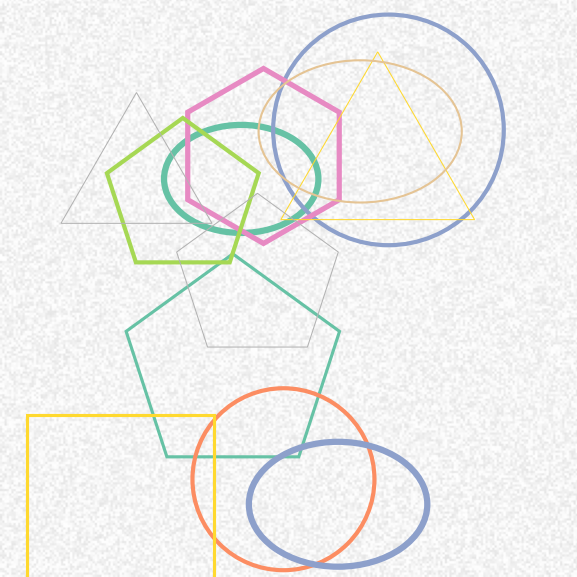[{"shape": "oval", "thickness": 3, "radius": 0.67, "center": [0.418, 0.689]}, {"shape": "pentagon", "thickness": 1.5, "radius": 0.97, "center": [0.403, 0.365]}, {"shape": "circle", "thickness": 2, "radius": 0.79, "center": [0.491, 0.169]}, {"shape": "oval", "thickness": 3, "radius": 0.77, "center": [0.585, 0.126]}, {"shape": "circle", "thickness": 2, "radius": 1.0, "center": [0.673, 0.774]}, {"shape": "hexagon", "thickness": 2.5, "radius": 0.76, "center": [0.456, 0.729]}, {"shape": "pentagon", "thickness": 2, "radius": 0.69, "center": [0.317, 0.657]}, {"shape": "square", "thickness": 1.5, "radius": 0.81, "center": [0.208, 0.119]}, {"shape": "triangle", "thickness": 0.5, "radius": 0.97, "center": [0.654, 0.716]}, {"shape": "oval", "thickness": 1, "radius": 0.88, "center": [0.624, 0.772]}, {"shape": "triangle", "thickness": 0.5, "radius": 0.76, "center": [0.236, 0.688]}, {"shape": "pentagon", "thickness": 0.5, "radius": 0.74, "center": [0.446, 0.517]}]